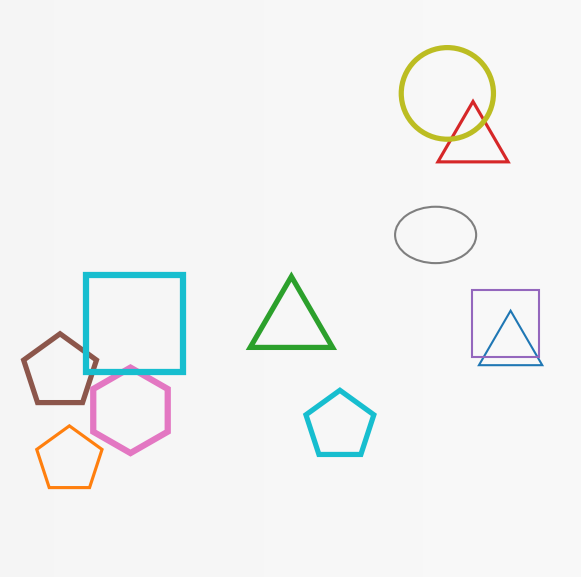[{"shape": "triangle", "thickness": 1, "radius": 0.31, "center": [0.878, 0.398]}, {"shape": "pentagon", "thickness": 1.5, "radius": 0.3, "center": [0.119, 0.203]}, {"shape": "triangle", "thickness": 2.5, "radius": 0.41, "center": [0.501, 0.438]}, {"shape": "triangle", "thickness": 1.5, "radius": 0.35, "center": [0.814, 0.754]}, {"shape": "square", "thickness": 1, "radius": 0.29, "center": [0.87, 0.439]}, {"shape": "pentagon", "thickness": 2.5, "radius": 0.33, "center": [0.103, 0.355]}, {"shape": "hexagon", "thickness": 3, "radius": 0.37, "center": [0.225, 0.289]}, {"shape": "oval", "thickness": 1, "radius": 0.35, "center": [0.749, 0.592]}, {"shape": "circle", "thickness": 2.5, "radius": 0.4, "center": [0.77, 0.837]}, {"shape": "square", "thickness": 3, "radius": 0.42, "center": [0.231, 0.438]}, {"shape": "pentagon", "thickness": 2.5, "radius": 0.31, "center": [0.585, 0.262]}]